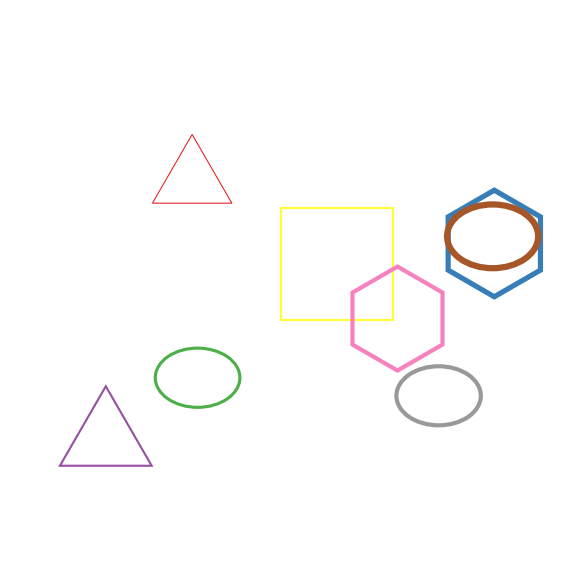[{"shape": "triangle", "thickness": 0.5, "radius": 0.4, "center": [0.333, 0.687]}, {"shape": "hexagon", "thickness": 2.5, "radius": 0.46, "center": [0.856, 0.578]}, {"shape": "oval", "thickness": 1.5, "radius": 0.37, "center": [0.342, 0.345]}, {"shape": "triangle", "thickness": 1, "radius": 0.46, "center": [0.183, 0.239]}, {"shape": "square", "thickness": 1, "radius": 0.48, "center": [0.584, 0.542]}, {"shape": "oval", "thickness": 3, "radius": 0.39, "center": [0.853, 0.59]}, {"shape": "hexagon", "thickness": 2, "radius": 0.45, "center": [0.688, 0.448]}, {"shape": "oval", "thickness": 2, "radius": 0.37, "center": [0.759, 0.314]}]